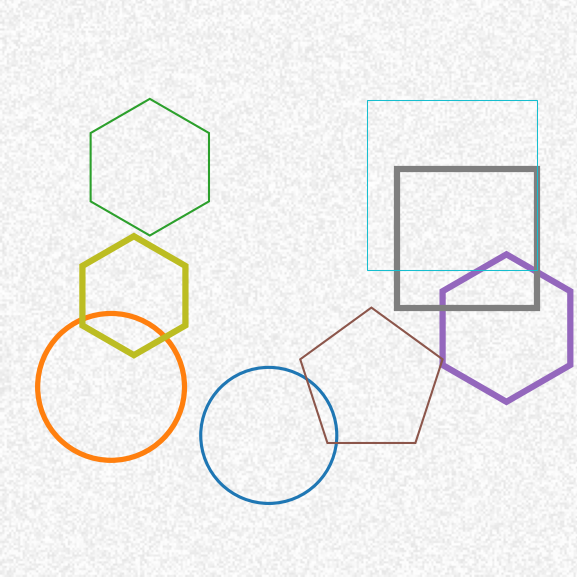[{"shape": "circle", "thickness": 1.5, "radius": 0.59, "center": [0.465, 0.245]}, {"shape": "circle", "thickness": 2.5, "radius": 0.64, "center": [0.192, 0.329]}, {"shape": "hexagon", "thickness": 1, "radius": 0.59, "center": [0.259, 0.71]}, {"shape": "hexagon", "thickness": 3, "radius": 0.64, "center": [0.877, 0.431]}, {"shape": "pentagon", "thickness": 1, "radius": 0.65, "center": [0.643, 0.337]}, {"shape": "square", "thickness": 3, "radius": 0.6, "center": [0.808, 0.586]}, {"shape": "hexagon", "thickness": 3, "radius": 0.51, "center": [0.232, 0.487]}, {"shape": "square", "thickness": 0.5, "radius": 0.74, "center": [0.782, 0.678]}]